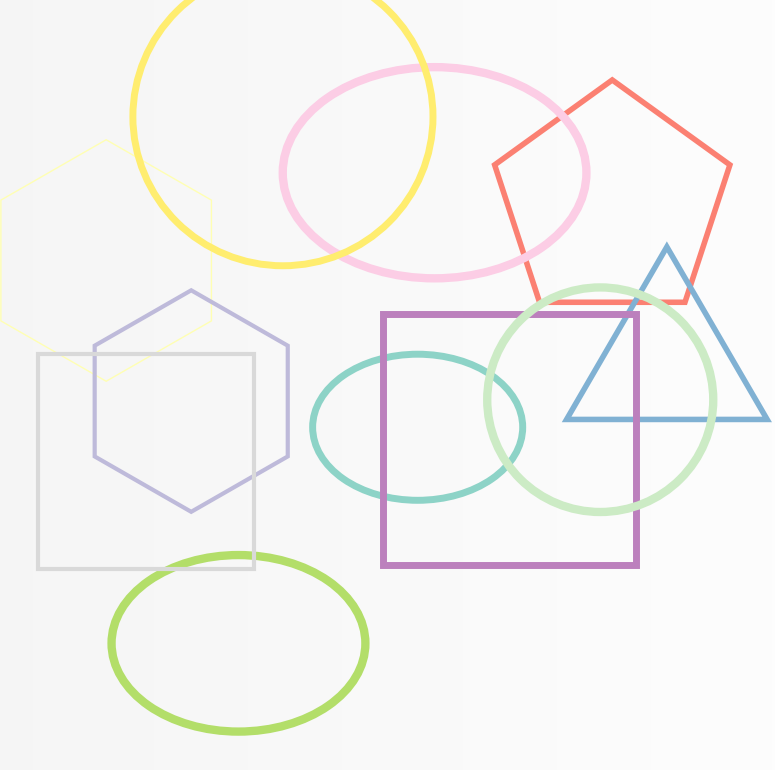[{"shape": "oval", "thickness": 2.5, "radius": 0.68, "center": [0.539, 0.445]}, {"shape": "hexagon", "thickness": 0.5, "radius": 0.78, "center": [0.137, 0.662]}, {"shape": "hexagon", "thickness": 1.5, "radius": 0.72, "center": [0.247, 0.479]}, {"shape": "pentagon", "thickness": 2, "radius": 0.8, "center": [0.79, 0.737]}, {"shape": "triangle", "thickness": 2, "radius": 0.75, "center": [0.86, 0.53]}, {"shape": "oval", "thickness": 3, "radius": 0.82, "center": [0.308, 0.165]}, {"shape": "oval", "thickness": 3, "radius": 0.98, "center": [0.561, 0.776]}, {"shape": "square", "thickness": 1.5, "radius": 0.7, "center": [0.188, 0.401]}, {"shape": "square", "thickness": 2.5, "radius": 0.82, "center": [0.657, 0.429]}, {"shape": "circle", "thickness": 3, "radius": 0.73, "center": [0.775, 0.481]}, {"shape": "circle", "thickness": 2.5, "radius": 0.97, "center": [0.365, 0.848]}]